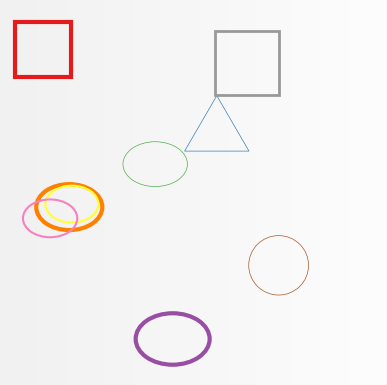[{"shape": "square", "thickness": 3, "radius": 0.36, "center": [0.111, 0.871]}, {"shape": "triangle", "thickness": 0.5, "radius": 0.48, "center": [0.559, 0.655]}, {"shape": "oval", "thickness": 0.5, "radius": 0.42, "center": [0.4, 0.574]}, {"shape": "oval", "thickness": 3, "radius": 0.48, "center": [0.446, 0.12]}, {"shape": "oval", "thickness": 3, "radius": 0.43, "center": [0.179, 0.462]}, {"shape": "oval", "thickness": 1.5, "radius": 0.34, "center": [0.185, 0.47]}, {"shape": "circle", "thickness": 0.5, "radius": 0.39, "center": [0.719, 0.311]}, {"shape": "oval", "thickness": 1.5, "radius": 0.35, "center": [0.129, 0.433]}, {"shape": "square", "thickness": 2, "radius": 0.41, "center": [0.638, 0.837]}]